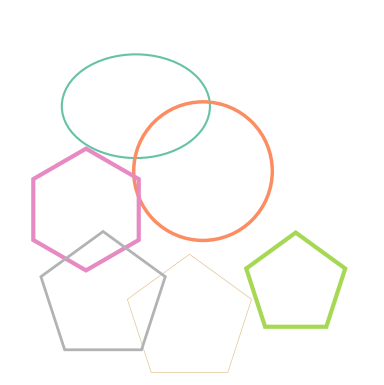[{"shape": "oval", "thickness": 1.5, "radius": 0.96, "center": [0.353, 0.724]}, {"shape": "circle", "thickness": 2.5, "radius": 0.9, "center": [0.527, 0.555]}, {"shape": "hexagon", "thickness": 3, "radius": 0.79, "center": [0.223, 0.456]}, {"shape": "pentagon", "thickness": 3, "radius": 0.68, "center": [0.768, 0.261]}, {"shape": "pentagon", "thickness": 0.5, "radius": 0.85, "center": [0.492, 0.17]}, {"shape": "pentagon", "thickness": 2, "radius": 0.85, "center": [0.268, 0.229]}]